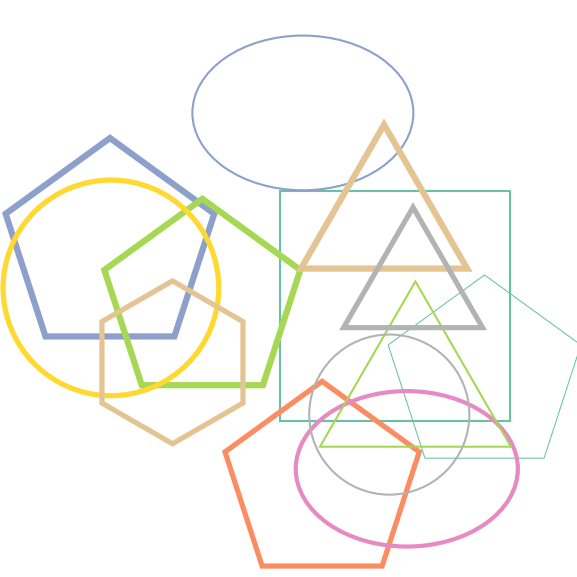[{"shape": "pentagon", "thickness": 0.5, "radius": 0.88, "center": [0.839, 0.348]}, {"shape": "square", "thickness": 1, "radius": 0.99, "center": [0.684, 0.469]}, {"shape": "pentagon", "thickness": 2.5, "radius": 0.88, "center": [0.558, 0.162]}, {"shape": "pentagon", "thickness": 3, "radius": 0.95, "center": [0.19, 0.57]}, {"shape": "oval", "thickness": 1, "radius": 0.96, "center": [0.524, 0.804]}, {"shape": "oval", "thickness": 2, "radius": 0.96, "center": [0.704, 0.187]}, {"shape": "triangle", "thickness": 1, "radius": 0.95, "center": [0.719, 0.321]}, {"shape": "pentagon", "thickness": 3, "radius": 0.89, "center": [0.35, 0.476]}, {"shape": "circle", "thickness": 2.5, "radius": 0.93, "center": [0.192, 0.501]}, {"shape": "triangle", "thickness": 3, "radius": 0.83, "center": [0.665, 0.617]}, {"shape": "hexagon", "thickness": 2.5, "radius": 0.7, "center": [0.299, 0.372]}, {"shape": "circle", "thickness": 1, "radius": 0.69, "center": [0.674, 0.281]}, {"shape": "triangle", "thickness": 2.5, "radius": 0.69, "center": [0.715, 0.501]}]